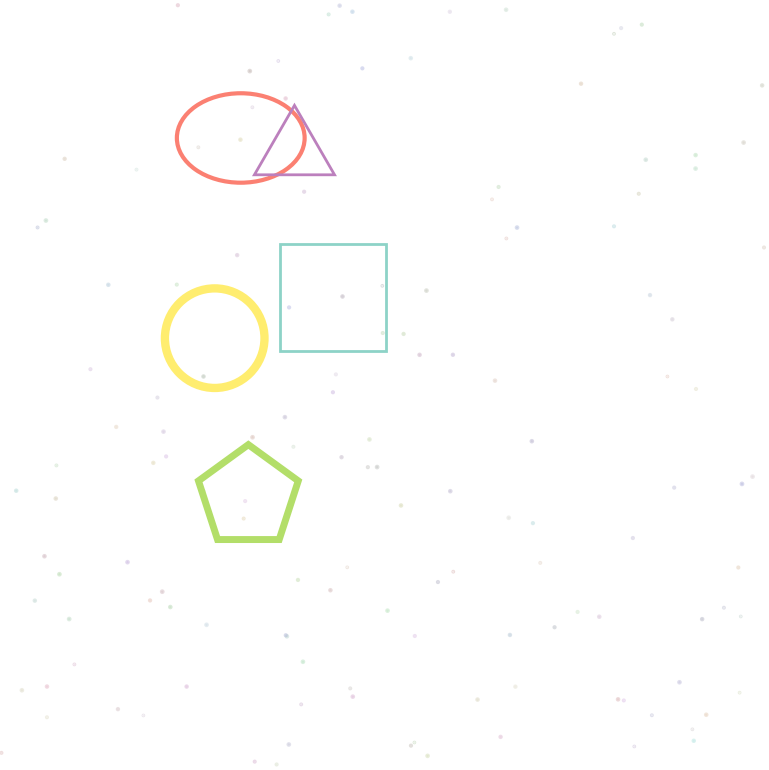[{"shape": "square", "thickness": 1, "radius": 0.34, "center": [0.433, 0.614]}, {"shape": "oval", "thickness": 1.5, "radius": 0.41, "center": [0.313, 0.821]}, {"shape": "pentagon", "thickness": 2.5, "radius": 0.34, "center": [0.323, 0.354]}, {"shape": "triangle", "thickness": 1, "radius": 0.3, "center": [0.382, 0.803]}, {"shape": "circle", "thickness": 3, "radius": 0.32, "center": [0.279, 0.561]}]